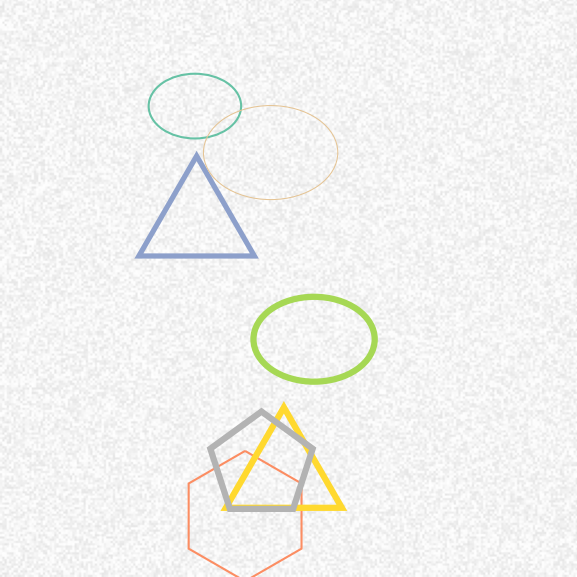[{"shape": "oval", "thickness": 1, "radius": 0.4, "center": [0.337, 0.815]}, {"shape": "hexagon", "thickness": 1, "radius": 0.56, "center": [0.424, 0.105]}, {"shape": "triangle", "thickness": 2.5, "radius": 0.58, "center": [0.34, 0.614]}, {"shape": "oval", "thickness": 3, "radius": 0.52, "center": [0.544, 0.412]}, {"shape": "triangle", "thickness": 3, "radius": 0.58, "center": [0.492, 0.178]}, {"shape": "oval", "thickness": 0.5, "radius": 0.58, "center": [0.469, 0.735]}, {"shape": "pentagon", "thickness": 3, "radius": 0.47, "center": [0.453, 0.193]}]